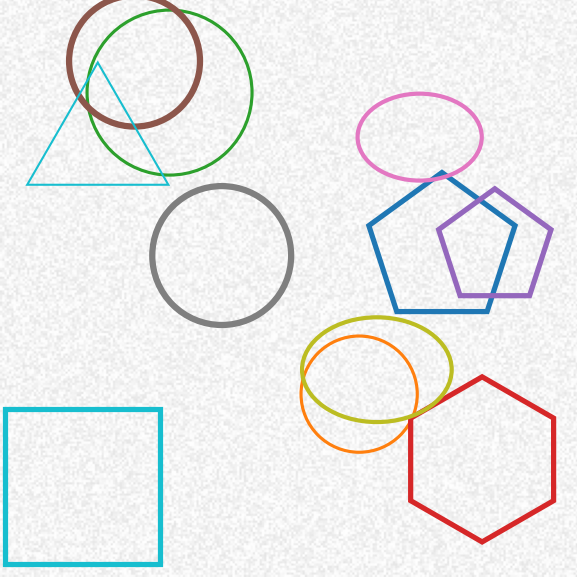[{"shape": "pentagon", "thickness": 2.5, "radius": 0.67, "center": [0.765, 0.567]}, {"shape": "circle", "thickness": 1.5, "radius": 0.5, "center": [0.622, 0.317]}, {"shape": "circle", "thickness": 1.5, "radius": 0.71, "center": [0.294, 0.839]}, {"shape": "hexagon", "thickness": 2.5, "radius": 0.71, "center": [0.835, 0.204]}, {"shape": "pentagon", "thickness": 2.5, "radius": 0.51, "center": [0.857, 0.57]}, {"shape": "circle", "thickness": 3, "radius": 0.57, "center": [0.233, 0.893]}, {"shape": "oval", "thickness": 2, "radius": 0.54, "center": [0.727, 0.762]}, {"shape": "circle", "thickness": 3, "radius": 0.6, "center": [0.384, 0.557]}, {"shape": "oval", "thickness": 2, "radius": 0.65, "center": [0.653, 0.359]}, {"shape": "square", "thickness": 2.5, "radius": 0.67, "center": [0.144, 0.157]}, {"shape": "triangle", "thickness": 1, "radius": 0.71, "center": [0.169, 0.75]}]